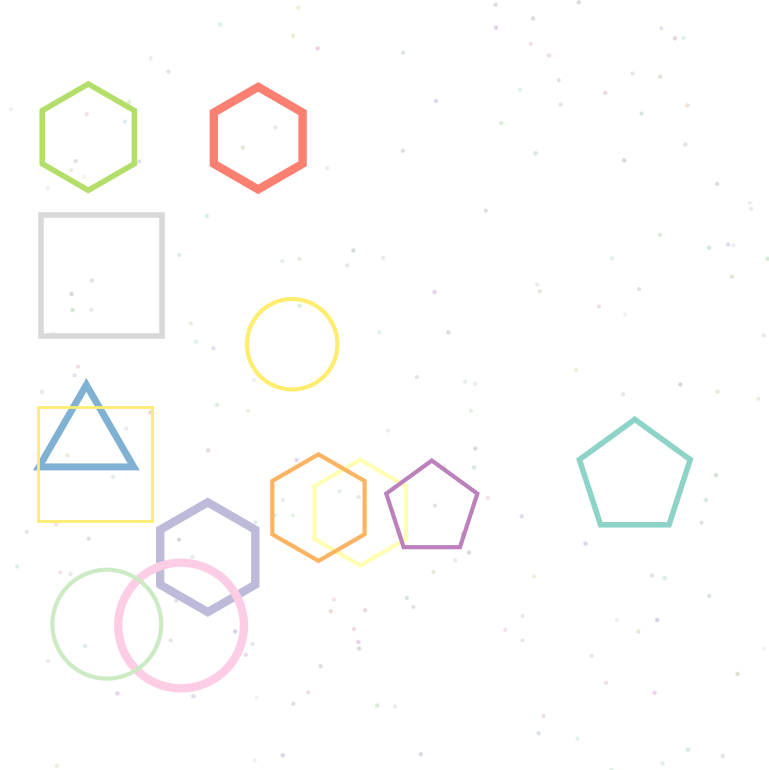[{"shape": "pentagon", "thickness": 2, "radius": 0.38, "center": [0.824, 0.38]}, {"shape": "hexagon", "thickness": 1.5, "radius": 0.34, "center": [0.468, 0.334]}, {"shape": "hexagon", "thickness": 3, "radius": 0.36, "center": [0.27, 0.276]}, {"shape": "hexagon", "thickness": 3, "radius": 0.33, "center": [0.335, 0.821]}, {"shape": "triangle", "thickness": 2.5, "radius": 0.35, "center": [0.112, 0.429]}, {"shape": "hexagon", "thickness": 1.5, "radius": 0.35, "center": [0.414, 0.341]}, {"shape": "hexagon", "thickness": 2, "radius": 0.35, "center": [0.115, 0.822]}, {"shape": "circle", "thickness": 3, "radius": 0.41, "center": [0.235, 0.188]}, {"shape": "square", "thickness": 2, "radius": 0.39, "center": [0.131, 0.643]}, {"shape": "pentagon", "thickness": 1.5, "radius": 0.31, "center": [0.561, 0.34]}, {"shape": "circle", "thickness": 1.5, "radius": 0.35, "center": [0.139, 0.189]}, {"shape": "circle", "thickness": 1.5, "radius": 0.29, "center": [0.379, 0.553]}, {"shape": "square", "thickness": 1, "radius": 0.37, "center": [0.123, 0.398]}]